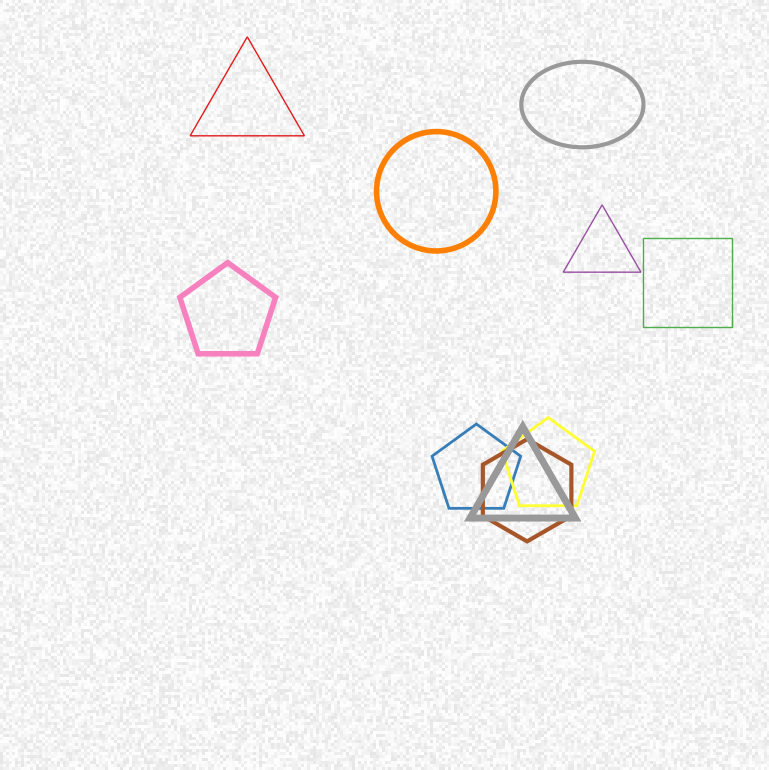[{"shape": "triangle", "thickness": 0.5, "radius": 0.43, "center": [0.321, 0.866]}, {"shape": "pentagon", "thickness": 1, "radius": 0.3, "center": [0.619, 0.389]}, {"shape": "square", "thickness": 0.5, "radius": 0.29, "center": [0.893, 0.633]}, {"shape": "triangle", "thickness": 0.5, "radius": 0.29, "center": [0.782, 0.676]}, {"shape": "circle", "thickness": 2, "radius": 0.39, "center": [0.567, 0.752]}, {"shape": "pentagon", "thickness": 1, "radius": 0.32, "center": [0.712, 0.394]}, {"shape": "hexagon", "thickness": 1.5, "radius": 0.33, "center": [0.685, 0.363]}, {"shape": "pentagon", "thickness": 2, "radius": 0.33, "center": [0.296, 0.594]}, {"shape": "triangle", "thickness": 2.5, "radius": 0.4, "center": [0.679, 0.367]}, {"shape": "oval", "thickness": 1.5, "radius": 0.4, "center": [0.756, 0.864]}]